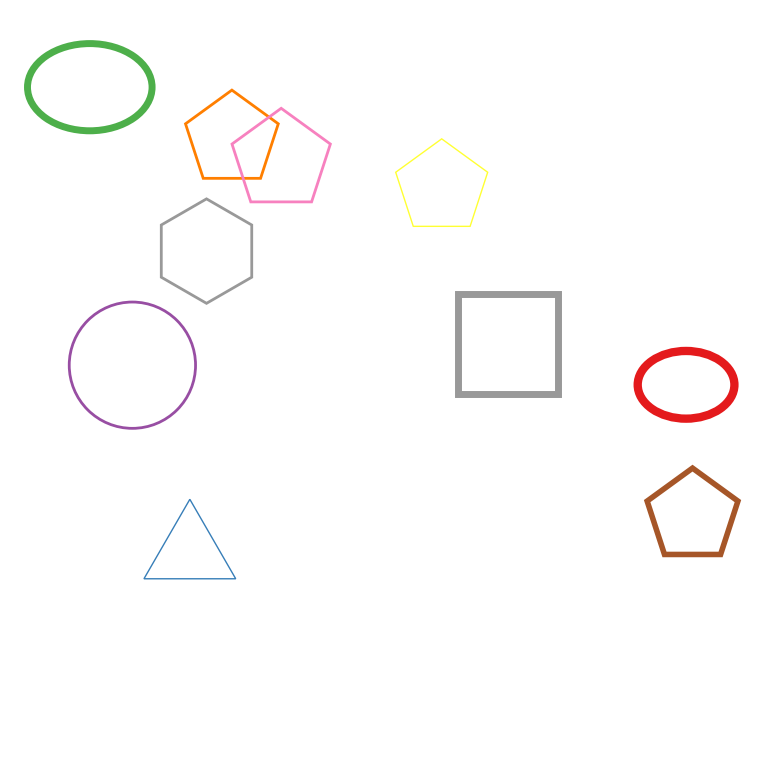[{"shape": "oval", "thickness": 3, "radius": 0.31, "center": [0.891, 0.5]}, {"shape": "triangle", "thickness": 0.5, "radius": 0.34, "center": [0.247, 0.283]}, {"shape": "oval", "thickness": 2.5, "radius": 0.4, "center": [0.117, 0.887]}, {"shape": "circle", "thickness": 1, "radius": 0.41, "center": [0.172, 0.526]}, {"shape": "pentagon", "thickness": 1, "radius": 0.32, "center": [0.301, 0.82]}, {"shape": "pentagon", "thickness": 0.5, "radius": 0.31, "center": [0.574, 0.757]}, {"shape": "pentagon", "thickness": 2, "radius": 0.31, "center": [0.899, 0.33]}, {"shape": "pentagon", "thickness": 1, "radius": 0.34, "center": [0.365, 0.792]}, {"shape": "hexagon", "thickness": 1, "radius": 0.34, "center": [0.268, 0.674]}, {"shape": "square", "thickness": 2.5, "radius": 0.33, "center": [0.659, 0.553]}]